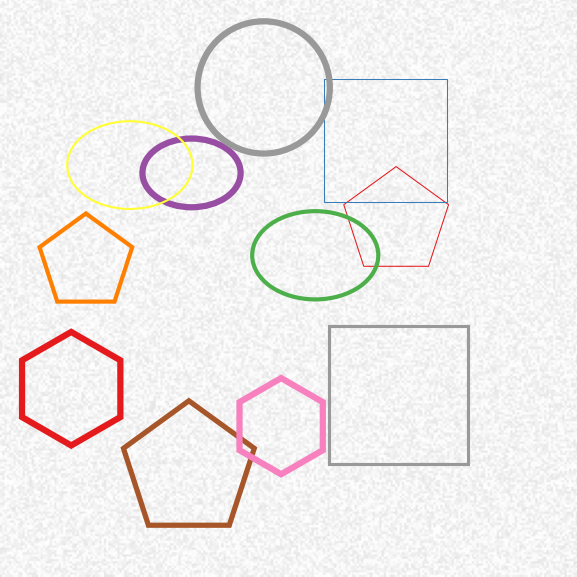[{"shape": "hexagon", "thickness": 3, "radius": 0.49, "center": [0.123, 0.326]}, {"shape": "pentagon", "thickness": 0.5, "radius": 0.48, "center": [0.686, 0.615]}, {"shape": "square", "thickness": 0.5, "radius": 0.53, "center": [0.668, 0.756]}, {"shape": "oval", "thickness": 2, "radius": 0.55, "center": [0.546, 0.557]}, {"shape": "oval", "thickness": 3, "radius": 0.42, "center": [0.332, 0.7]}, {"shape": "pentagon", "thickness": 2, "radius": 0.42, "center": [0.149, 0.545]}, {"shape": "oval", "thickness": 1, "radius": 0.54, "center": [0.225, 0.713]}, {"shape": "pentagon", "thickness": 2.5, "radius": 0.6, "center": [0.327, 0.186]}, {"shape": "hexagon", "thickness": 3, "radius": 0.42, "center": [0.487, 0.261]}, {"shape": "circle", "thickness": 3, "radius": 0.57, "center": [0.457, 0.848]}, {"shape": "square", "thickness": 1.5, "radius": 0.6, "center": [0.69, 0.315]}]